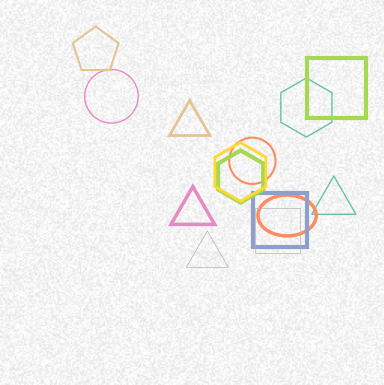[{"shape": "hexagon", "thickness": 1, "radius": 0.38, "center": [0.796, 0.721]}, {"shape": "triangle", "thickness": 1, "radius": 0.33, "center": [0.867, 0.477]}, {"shape": "oval", "thickness": 2.5, "radius": 0.38, "center": [0.746, 0.44]}, {"shape": "circle", "thickness": 1.5, "radius": 0.3, "center": [0.656, 0.582]}, {"shape": "square", "thickness": 3, "radius": 0.35, "center": [0.728, 0.428]}, {"shape": "triangle", "thickness": 2.5, "radius": 0.33, "center": [0.501, 0.45]}, {"shape": "circle", "thickness": 1, "radius": 0.35, "center": [0.29, 0.75]}, {"shape": "square", "thickness": 3, "radius": 0.39, "center": [0.874, 0.771]}, {"shape": "hexagon", "thickness": 3, "radius": 0.34, "center": [0.625, 0.542]}, {"shape": "hexagon", "thickness": 2, "radius": 0.38, "center": [0.624, 0.553]}, {"shape": "triangle", "thickness": 2, "radius": 0.3, "center": [0.493, 0.678]}, {"shape": "pentagon", "thickness": 1.5, "radius": 0.31, "center": [0.249, 0.869]}, {"shape": "square", "thickness": 0.5, "radius": 0.29, "center": [0.721, 0.401]}, {"shape": "triangle", "thickness": 0.5, "radius": 0.32, "center": [0.538, 0.337]}]